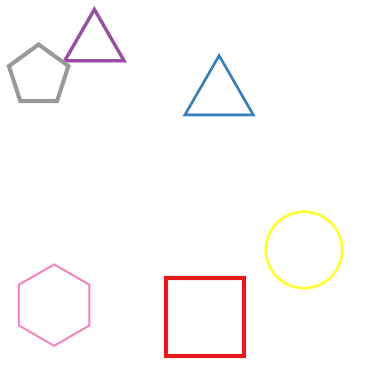[{"shape": "square", "thickness": 3, "radius": 0.51, "center": [0.531, 0.176]}, {"shape": "triangle", "thickness": 2, "radius": 0.51, "center": [0.569, 0.753]}, {"shape": "triangle", "thickness": 2.5, "radius": 0.44, "center": [0.245, 0.887]}, {"shape": "circle", "thickness": 2, "radius": 0.5, "center": [0.79, 0.351]}, {"shape": "hexagon", "thickness": 1.5, "radius": 0.53, "center": [0.141, 0.207]}, {"shape": "pentagon", "thickness": 3, "radius": 0.41, "center": [0.1, 0.803]}]